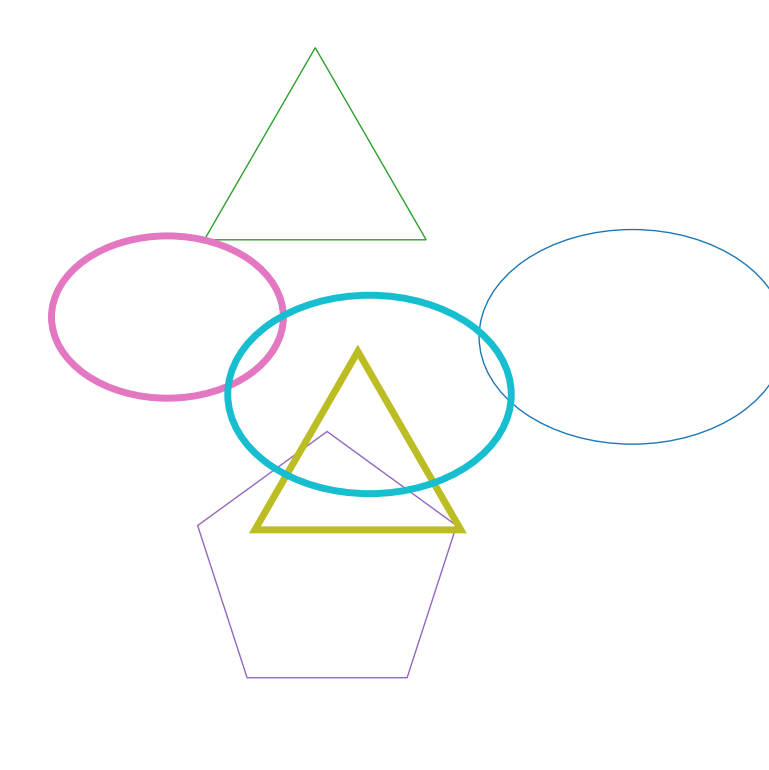[{"shape": "oval", "thickness": 0.5, "radius": 1.0, "center": [0.821, 0.563]}, {"shape": "triangle", "thickness": 0.5, "radius": 0.83, "center": [0.409, 0.772]}, {"shape": "pentagon", "thickness": 0.5, "radius": 0.88, "center": [0.425, 0.263]}, {"shape": "oval", "thickness": 2.5, "radius": 0.75, "center": [0.217, 0.588]}, {"shape": "triangle", "thickness": 2.5, "radius": 0.77, "center": [0.465, 0.389]}, {"shape": "oval", "thickness": 2.5, "radius": 0.92, "center": [0.48, 0.488]}]